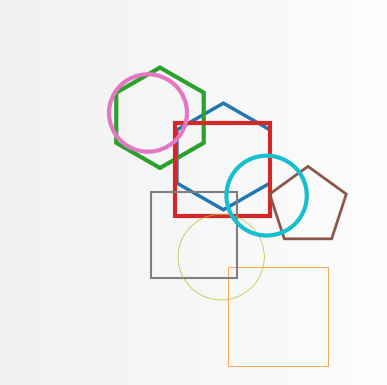[{"shape": "hexagon", "thickness": 2.5, "radius": 0.69, "center": [0.577, 0.594]}, {"shape": "square", "thickness": 0.5, "radius": 0.65, "center": [0.718, 0.178]}, {"shape": "hexagon", "thickness": 3, "radius": 0.65, "center": [0.413, 0.694]}, {"shape": "square", "thickness": 3, "radius": 0.61, "center": [0.574, 0.56]}, {"shape": "pentagon", "thickness": 2, "radius": 0.52, "center": [0.795, 0.464]}, {"shape": "circle", "thickness": 3, "radius": 0.5, "center": [0.382, 0.707]}, {"shape": "square", "thickness": 1.5, "radius": 0.56, "center": [0.501, 0.391]}, {"shape": "circle", "thickness": 0.5, "radius": 0.56, "center": [0.571, 0.332]}, {"shape": "circle", "thickness": 3, "radius": 0.52, "center": [0.688, 0.492]}]